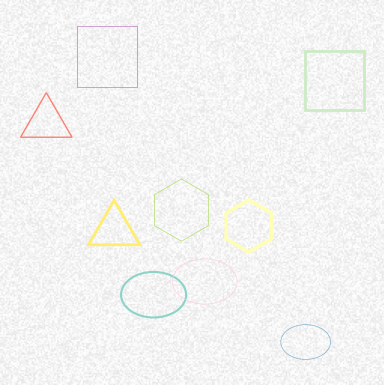[{"shape": "oval", "thickness": 1.5, "radius": 0.42, "center": [0.399, 0.235]}, {"shape": "hexagon", "thickness": 2.5, "radius": 0.34, "center": [0.646, 0.413]}, {"shape": "triangle", "thickness": 1, "radius": 0.39, "center": [0.12, 0.682]}, {"shape": "oval", "thickness": 0.5, "radius": 0.32, "center": [0.794, 0.112]}, {"shape": "hexagon", "thickness": 0.5, "radius": 0.4, "center": [0.471, 0.454]}, {"shape": "oval", "thickness": 0.5, "radius": 0.42, "center": [0.532, 0.269]}, {"shape": "square", "thickness": 0.5, "radius": 0.39, "center": [0.278, 0.853]}, {"shape": "square", "thickness": 2, "radius": 0.39, "center": [0.869, 0.791]}, {"shape": "triangle", "thickness": 2, "radius": 0.39, "center": [0.297, 0.403]}]